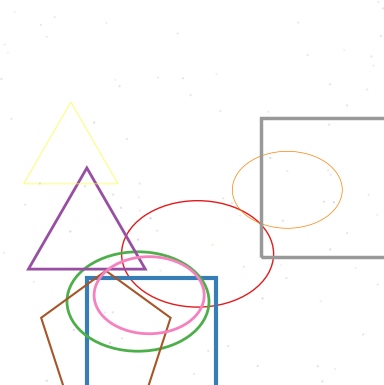[{"shape": "oval", "thickness": 1, "radius": 0.99, "center": [0.513, 0.341]}, {"shape": "square", "thickness": 3, "radius": 0.84, "center": [0.393, 0.111]}, {"shape": "oval", "thickness": 2, "radius": 0.92, "center": [0.358, 0.217]}, {"shape": "triangle", "thickness": 2, "radius": 0.88, "center": [0.226, 0.389]}, {"shape": "oval", "thickness": 0.5, "radius": 0.71, "center": [0.746, 0.507]}, {"shape": "triangle", "thickness": 0.5, "radius": 0.71, "center": [0.184, 0.593]}, {"shape": "pentagon", "thickness": 1.5, "radius": 0.88, "center": [0.275, 0.12]}, {"shape": "oval", "thickness": 2, "radius": 0.72, "center": [0.387, 0.233]}, {"shape": "square", "thickness": 2.5, "radius": 0.9, "center": [0.859, 0.513]}]